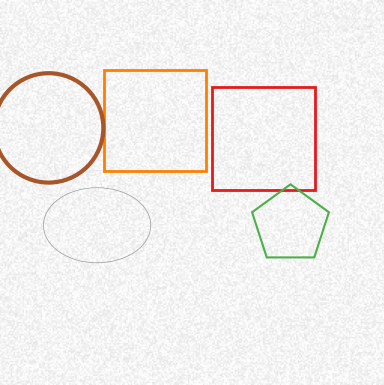[{"shape": "square", "thickness": 2, "radius": 0.67, "center": [0.685, 0.641]}, {"shape": "pentagon", "thickness": 1.5, "radius": 0.52, "center": [0.755, 0.416]}, {"shape": "square", "thickness": 2, "radius": 0.66, "center": [0.402, 0.687]}, {"shape": "circle", "thickness": 3, "radius": 0.71, "center": [0.126, 0.668]}, {"shape": "oval", "thickness": 0.5, "radius": 0.7, "center": [0.252, 0.415]}]